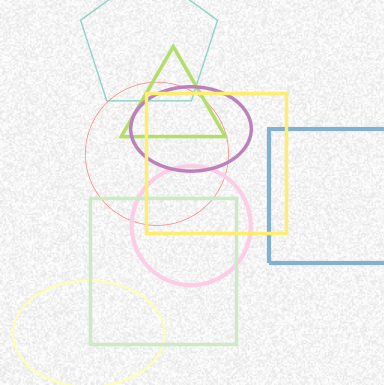[{"shape": "pentagon", "thickness": 1, "radius": 0.94, "center": [0.387, 0.889]}, {"shape": "oval", "thickness": 1.5, "radius": 0.98, "center": [0.23, 0.133]}, {"shape": "circle", "thickness": 0.5, "radius": 0.93, "center": [0.408, 0.601]}, {"shape": "square", "thickness": 3, "radius": 0.87, "center": [0.873, 0.491]}, {"shape": "triangle", "thickness": 2.5, "radius": 0.78, "center": [0.45, 0.723]}, {"shape": "circle", "thickness": 3, "radius": 0.77, "center": [0.497, 0.414]}, {"shape": "oval", "thickness": 2.5, "radius": 0.78, "center": [0.496, 0.665]}, {"shape": "square", "thickness": 2.5, "radius": 0.94, "center": [0.424, 0.296]}, {"shape": "square", "thickness": 2.5, "radius": 0.91, "center": [0.561, 0.576]}]